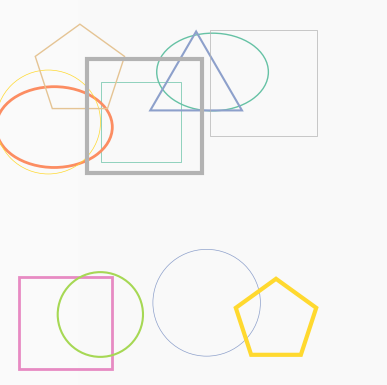[{"shape": "oval", "thickness": 1, "radius": 0.72, "center": [0.549, 0.813]}, {"shape": "square", "thickness": 0.5, "radius": 0.51, "center": [0.364, 0.683]}, {"shape": "oval", "thickness": 2, "radius": 0.75, "center": [0.14, 0.67]}, {"shape": "circle", "thickness": 0.5, "radius": 0.69, "center": [0.533, 0.214]}, {"shape": "triangle", "thickness": 1.5, "radius": 0.68, "center": [0.506, 0.781]}, {"shape": "square", "thickness": 2, "radius": 0.6, "center": [0.17, 0.161]}, {"shape": "circle", "thickness": 1.5, "radius": 0.55, "center": [0.259, 0.183]}, {"shape": "pentagon", "thickness": 3, "radius": 0.55, "center": [0.712, 0.167]}, {"shape": "circle", "thickness": 0.5, "radius": 0.67, "center": [0.124, 0.683]}, {"shape": "pentagon", "thickness": 1, "radius": 0.61, "center": [0.206, 0.816]}, {"shape": "square", "thickness": 0.5, "radius": 0.69, "center": [0.68, 0.784]}, {"shape": "square", "thickness": 3, "radius": 0.74, "center": [0.373, 0.698]}]